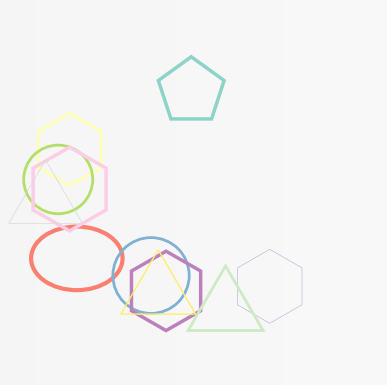[{"shape": "pentagon", "thickness": 2.5, "radius": 0.45, "center": [0.494, 0.763]}, {"shape": "hexagon", "thickness": 2, "radius": 0.47, "center": [0.18, 0.612]}, {"shape": "hexagon", "thickness": 0.5, "radius": 0.48, "center": [0.696, 0.256]}, {"shape": "oval", "thickness": 3, "radius": 0.59, "center": [0.198, 0.329]}, {"shape": "circle", "thickness": 2, "radius": 0.49, "center": [0.39, 0.284]}, {"shape": "circle", "thickness": 2, "radius": 0.45, "center": [0.15, 0.534]}, {"shape": "hexagon", "thickness": 2.5, "radius": 0.54, "center": [0.18, 0.509]}, {"shape": "triangle", "thickness": 0.5, "radius": 0.55, "center": [0.118, 0.475]}, {"shape": "hexagon", "thickness": 2.5, "radius": 0.52, "center": [0.429, 0.244]}, {"shape": "triangle", "thickness": 2, "radius": 0.56, "center": [0.582, 0.197]}, {"shape": "triangle", "thickness": 1, "radius": 0.56, "center": [0.408, 0.24]}]